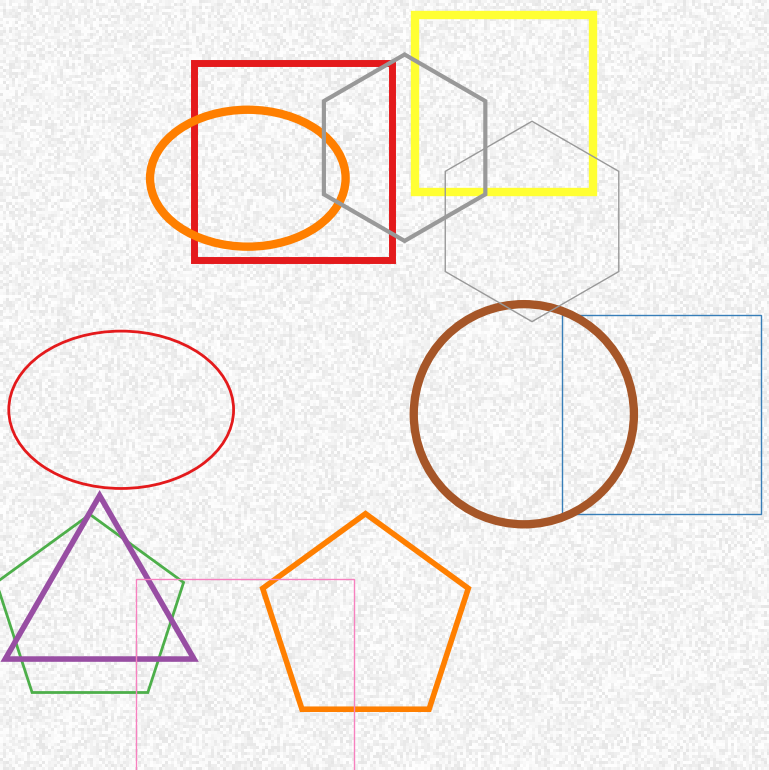[{"shape": "oval", "thickness": 1, "radius": 0.73, "center": [0.157, 0.468]}, {"shape": "square", "thickness": 2.5, "radius": 0.64, "center": [0.38, 0.79]}, {"shape": "square", "thickness": 0.5, "radius": 0.65, "center": [0.859, 0.461]}, {"shape": "pentagon", "thickness": 1, "radius": 0.64, "center": [0.117, 0.204]}, {"shape": "triangle", "thickness": 2, "radius": 0.71, "center": [0.129, 0.215]}, {"shape": "oval", "thickness": 3, "radius": 0.64, "center": [0.322, 0.769]}, {"shape": "pentagon", "thickness": 2, "radius": 0.7, "center": [0.475, 0.193]}, {"shape": "square", "thickness": 3, "radius": 0.58, "center": [0.655, 0.865]}, {"shape": "circle", "thickness": 3, "radius": 0.71, "center": [0.68, 0.462]}, {"shape": "square", "thickness": 0.5, "radius": 0.71, "center": [0.318, 0.106]}, {"shape": "hexagon", "thickness": 1.5, "radius": 0.61, "center": [0.525, 0.808]}, {"shape": "hexagon", "thickness": 0.5, "radius": 0.65, "center": [0.691, 0.712]}]